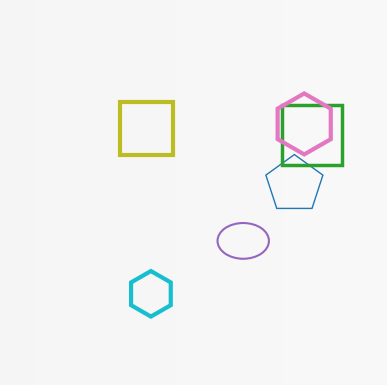[{"shape": "pentagon", "thickness": 1, "radius": 0.39, "center": [0.76, 0.521]}, {"shape": "square", "thickness": 2.5, "radius": 0.39, "center": [0.805, 0.649]}, {"shape": "oval", "thickness": 1.5, "radius": 0.33, "center": [0.628, 0.374]}, {"shape": "hexagon", "thickness": 3, "radius": 0.4, "center": [0.785, 0.678]}, {"shape": "square", "thickness": 3, "radius": 0.34, "center": [0.378, 0.666]}, {"shape": "hexagon", "thickness": 3, "radius": 0.3, "center": [0.389, 0.237]}]